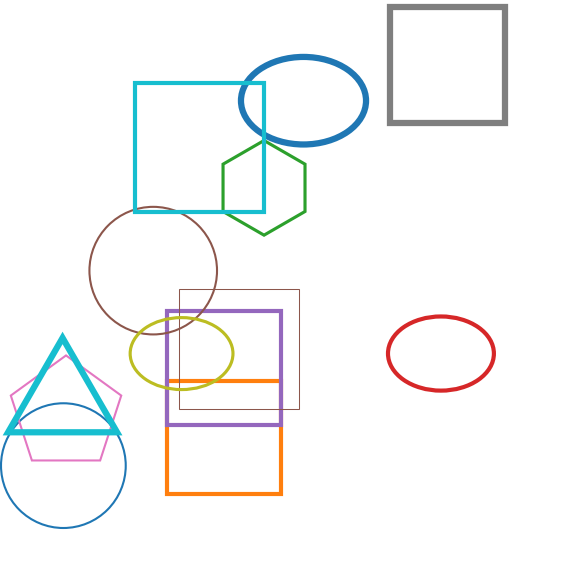[{"shape": "circle", "thickness": 1, "radius": 0.54, "center": [0.11, 0.193]}, {"shape": "oval", "thickness": 3, "radius": 0.54, "center": [0.526, 0.825]}, {"shape": "square", "thickness": 2, "radius": 0.49, "center": [0.388, 0.241]}, {"shape": "hexagon", "thickness": 1.5, "radius": 0.41, "center": [0.457, 0.674]}, {"shape": "oval", "thickness": 2, "radius": 0.46, "center": [0.764, 0.387]}, {"shape": "square", "thickness": 2, "radius": 0.49, "center": [0.387, 0.362]}, {"shape": "square", "thickness": 0.5, "radius": 0.52, "center": [0.414, 0.395]}, {"shape": "circle", "thickness": 1, "radius": 0.55, "center": [0.265, 0.531]}, {"shape": "pentagon", "thickness": 1, "radius": 0.5, "center": [0.114, 0.283]}, {"shape": "square", "thickness": 3, "radius": 0.5, "center": [0.775, 0.886]}, {"shape": "oval", "thickness": 1.5, "radius": 0.45, "center": [0.314, 0.387]}, {"shape": "triangle", "thickness": 3, "radius": 0.54, "center": [0.108, 0.305]}, {"shape": "square", "thickness": 2, "radius": 0.56, "center": [0.346, 0.744]}]